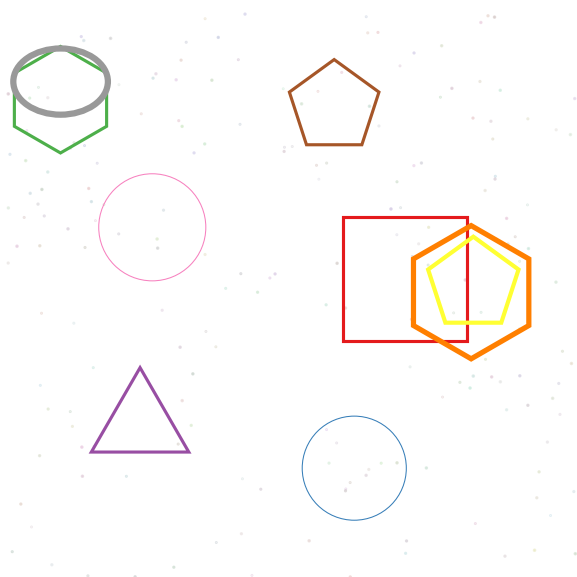[{"shape": "square", "thickness": 1.5, "radius": 0.54, "center": [0.701, 0.516]}, {"shape": "circle", "thickness": 0.5, "radius": 0.45, "center": [0.613, 0.188]}, {"shape": "hexagon", "thickness": 1.5, "radius": 0.46, "center": [0.105, 0.826]}, {"shape": "triangle", "thickness": 1.5, "radius": 0.49, "center": [0.243, 0.265]}, {"shape": "hexagon", "thickness": 2.5, "radius": 0.58, "center": [0.816, 0.493]}, {"shape": "pentagon", "thickness": 2, "radius": 0.41, "center": [0.82, 0.507]}, {"shape": "pentagon", "thickness": 1.5, "radius": 0.41, "center": [0.579, 0.814]}, {"shape": "circle", "thickness": 0.5, "radius": 0.46, "center": [0.264, 0.606]}, {"shape": "oval", "thickness": 3, "radius": 0.41, "center": [0.105, 0.858]}]